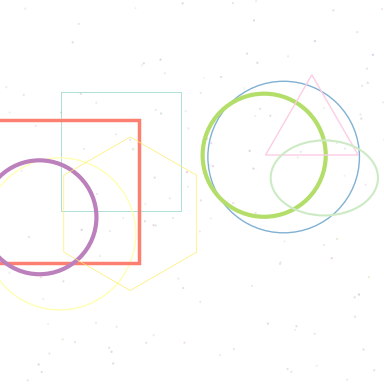[{"shape": "square", "thickness": 0.5, "radius": 0.78, "center": [0.314, 0.606]}, {"shape": "circle", "thickness": 1, "radius": 0.99, "center": [0.155, 0.392]}, {"shape": "square", "thickness": 2.5, "radius": 0.93, "center": [0.176, 0.503]}, {"shape": "circle", "thickness": 1, "radius": 0.98, "center": [0.737, 0.592]}, {"shape": "circle", "thickness": 3, "radius": 0.8, "center": [0.686, 0.597]}, {"shape": "triangle", "thickness": 1, "radius": 0.69, "center": [0.81, 0.667]}, {"shape": "circle", "thickness": 3, "radius": 0.74, "center": [0.103, 0.436]}, {"shape": "oval", "thickness": 1.5, "radius": 0.7, "center": [0.842, 0.538]}, {"shape": "hexagon", "thickness": 0.5, "radius": 1.0, "center": [0.338, 0.445]}]